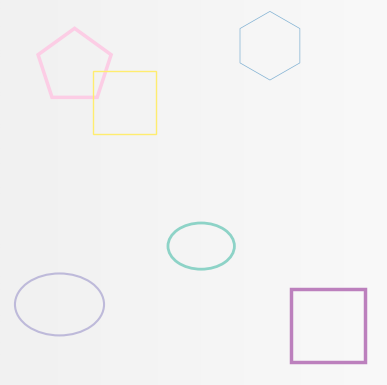[{"shape": "oval", "thickness": 2, "radius": 0.43, "center": [0.519, 0.361]}, {"shape": "oval", "thickness": 1.5, "radius": 0.57, "center": [0.154, 0.209]}, {"shape": "hexagon", "thickness": 0.5, "radius": 0.45, "center": [0.697, 0.881]}, {"shape": "pentagon", "thickness": 2.5, "radius": 0.5, "center": [0.193, 0.827]}, {"shape": "square", "thickness": 2.5, "radius": 0.48, "center": [0.847, 0.155]}, {"shape": "square", "thickness": 1, "radius": 0.41, "center": [0.321, 0.734]}]